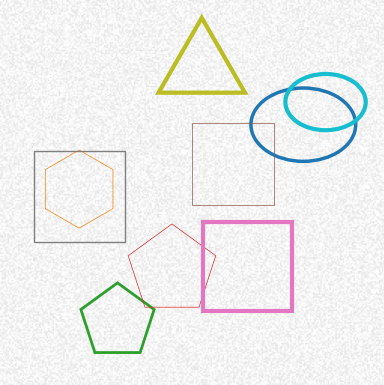[{"shape": "oval", "thickness": 2.5, "radius": 0.68, "center": [0.788, 0.676]}, {"shape": "hexagon", "thickness": 0.5, "radius": 0.51, "center": [0.206, 0.509]}, {"shape": "pentagon", "thickness": 2, "radius": 0.5, "center": [0.305, 0.165]}, {"shape": "pentagon", "thickness": 0.5, "radius": 0.6, "center": [0.447, 0.299]}, {"shape": "square", "thickness": 0.5, "radius": 0.53, "center": [0.605, 0.574]}, {"shape": "square", "thickness": 3, "radius": 0.58, "center": [0.644, 0.307]}, {"shape": "square", "thickness": 1, "radius": 0.59, "center": [0.206, 0.489]}, {"shape": "triangle", "thickness": 3, "radius": 0.65, "center": [0.524, 0.824]}, {"shape": "oval", "thickness": 3, "radius": 0.52, "center": [0.846, 0.735]}]